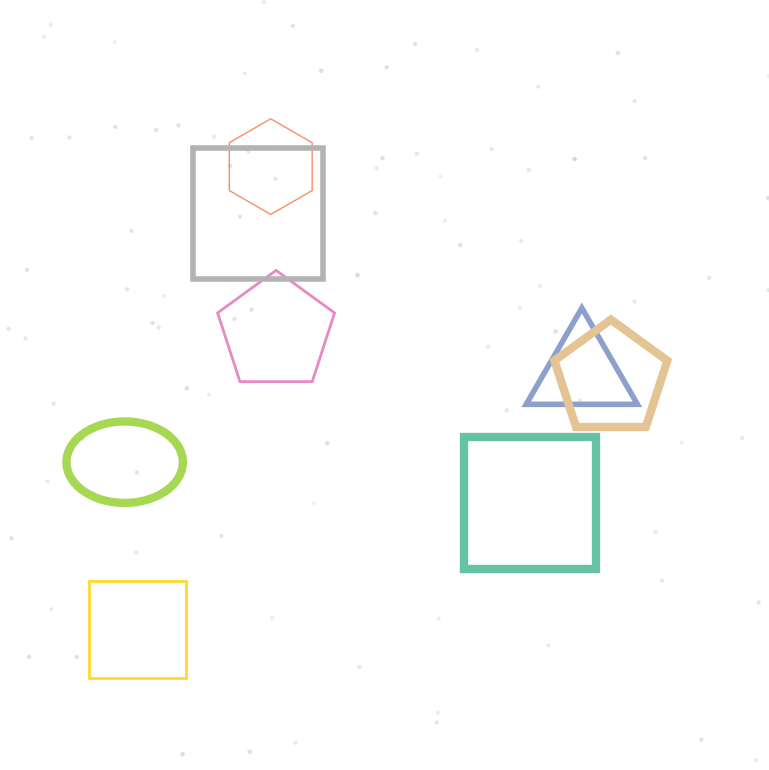[{"shape": "square", "thickness": 3, "radius": 0.43, "center": [0.688, 0.347]}, {"shape": "hexagon", "thickness": 0.5, "radius": 0.31, "center": [0.352, 0.784]}, {"shape": "triangle", "thickness": 2, "radius": 0.42, "center": [0.756, 0.517]}, {"shape": "pentagon", "thickness": 1, "radius": 0.4, "center": [0.359, 0.569]}, {"shape": "oval", "thickness": 3, "radius": 0.38, "center": [0.162, 0.4]}, {"shape": "square", "thickness": 1, "radius": 0.32, "center": [0.179, 0.183]}, {"shape": "pentagon", "thickness": 3, "radius": 0.39, "center": [0.793, 0.508]}, {"shape": "square", "thickness": 2, "radius": 0.42, "center": [0.335, 0.723]}]